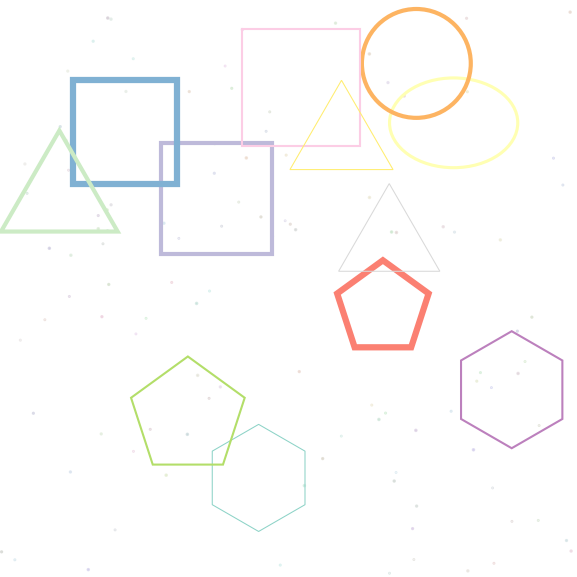[{"shape": "hexagon", "thickness": 0.5, "radius": 0.46, "center": [0.448, 0.172]}, {"shape": "oval", "thickness": 1.5, "radius": 0.56, "center": [0.786, 0.786]}, {"shape": "square", "thickness": 2, "radius": 0.48, "center": [0.375, 0.656]}, {"shape": "pentagon", "thickness": 3, "radius": 0.42, "center": [0.663, 0.465]}, {"shape": "square", "thickness": 3, "radius": 0.45, "center": [0.216, 0.771]}, {"shape": "circle", "thickness": 2, "radius": 0.47, "center": [0.721, 0.889]}, {"shape": "pentagon", "thickness": 1, "radius": 0.52, "center": [0.325, 0.278]}, {"shape": "square", "thickness": 1, "radius": 0.51, "center": [0.522, 0.848]}, {"shape": "triangle", "thickness": 0.5, "radius": 0.51, "center": [0.674, 0.58]}, {"shape": "hexagon", "thickness": 1, "radius": 0.51, "center": [0.886, 0.324]}, {"shape": "triangle", "thickness": 2, "radius": 0.58, "center": [0.103, 0.657]}, {"shape": "triangle", "thickness": 0.5, "radius": 0.52, "center": [0.591, 0.757]}]